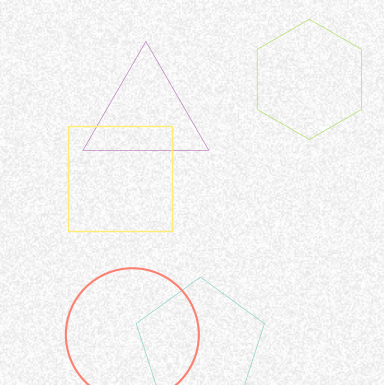[{"shape": "pentagon", "thickness": 0.5, "radius": 0.88, "center": [0.52, 0.105]}, {"shape": "circle", "thickness": 1.5, "radius": 0.86, "center": [0.344, 0.131]}, {"shape": "hexagon", "thickness": 0.5, "radius": 0.78, "center": [0.803, 0.794]}, {"shape": "triangle", "thickness": 0.5, "radius": 0.94, "center": [0.379, 0.704]}, {"shape": "square", "thickness": 1, "radius": 0.68, "center": [0.312, 0.536]}]